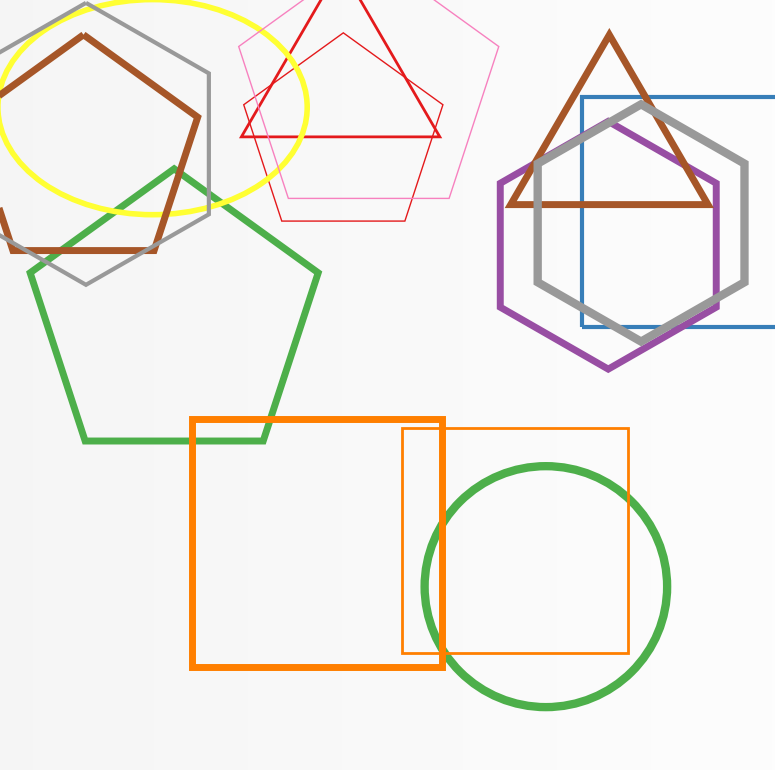[{"shape": "pentagon", "thickness": 0.5, "radius": 0.68, "center": [0.443, 0.822]}, {"shape": "triangle", "thickness": 1, "radius": 0.74, "center": [0.439, 0.896]}, {"shape": "square", "thickness": 1.5, "radius": 0.74, "center": [0.9, 0.725]}, {"shape": "pentagon", "thickness": 2.5, "radius": 0.98, "center": [0.225, 0.585]}, {"shape": "circle", "thickness": 3, "radius": 0.78, "center": [0.704, 0.238]}, {"shape": "hexagon", "thickness": 2.5, "radius": 0.8, "center": [0.785, 0.682]}, {"shape": "square", "thickness": 1, "radius": 0.73, "center": [0.665, 0.298]}, {"shape": "square", "thickness": 2.5, "radius": 0.81, "center": [0.409, 0.295]}, {"shape": "oval", "thickness": 2, "radius": 1.0, "center": [0.197, 0.861]}, {"shape": "pentagon", "thickness": 2.5, "radius": 0.77, "center": [0.108, 0.8]}, {"shape": "triangle", "thickness": 2.5, "radius": 0.73, "center": [0.786, 0.808]}, {"shape": "pentagon", "thickness": 0.5, "radius": 0.88, "center": [0.476, 0.885]}, {"shape": "hexagon", "thickness": 3, "radius": 0.77, "center": [0.827, 0.71]}, {"shape": "hexagon", "thickness": 1.5, "radius": 0.92, "center": [0.111, 0.813]}]